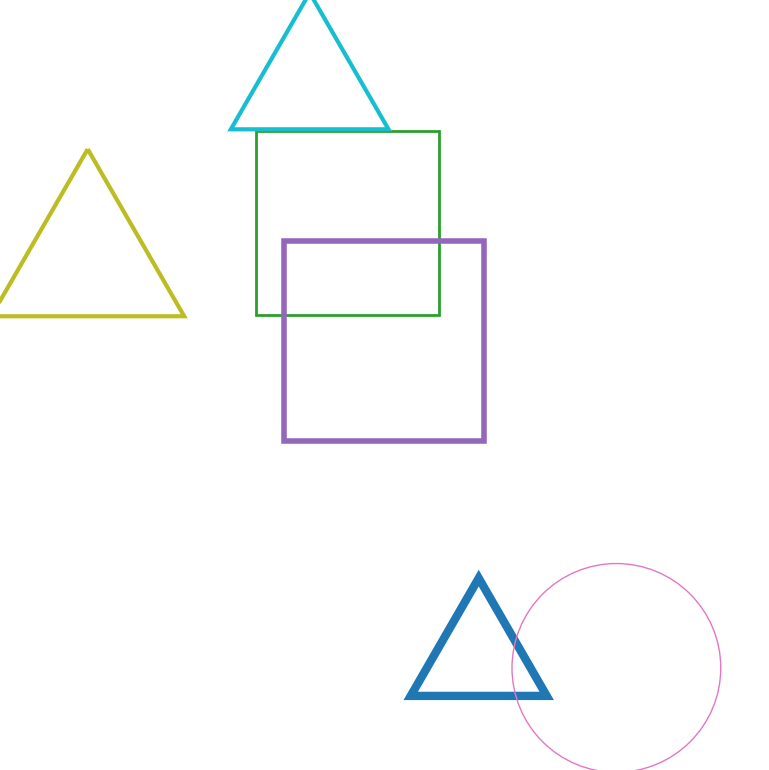[{"shape": "triangle", "thickness": 3, "radius": 0.51, "center": [0.622, 0.147]}, {"shape": "square", "thickness": 1, "radius": 0.6, "center": [0.451, 0.71]}, {"shape": "square", "thickness": 2, "radius": 0.65, "center": [0.499, 0.557]}, {"shape": "circle", "thickness": 0.5, "radius": 0.68, "center": [0.801, 0.133]}, {"shape": "triangle", "thickness": 1.5, "radius": 0.72, "center": [0.114, 0.662]}, {"shape": "triangle", "thickness": 1.5, "radius": 0.59, "center": [0.402, 0.891]}]